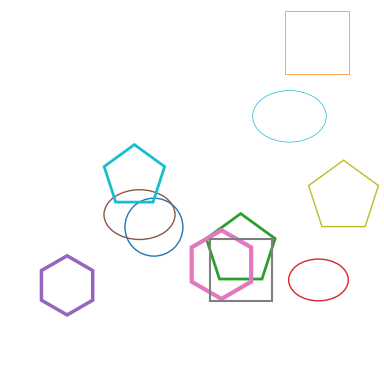[{"shape": "circle", "thickness": 1, "radius": 0.38, "center": [0.4, 0.41]}, {"shape": "square", "thickness": 0.5, "radius": 0.41, "center": [0.823, 0.889]}, {"shape": "pentagon", "thickness": 2, "radius": 0.47, "center": [0.625, 0.351]}, {"shape": "oval", "thickness": 1, "radius": 0.39, "center": [0.827, 0.273]}, {"shape": "hexagon", "thickness": 2.5, "radius": 0.38, "center": [0.174, 0.259]}, {"shape": "oval", "thickness": 1, "radius": 0.46, "center": [0.362, 0.443]}, {"shape": "hexagon", "thickness": 3, "radius": 0.45, "center": [0.575, 0.313]}, {"shape": "square", "thickness": 1.5, "radius": 0.41, "center": [0.626, 0.299]}, {"shape": "pentagon", "thickness": 1, "radius": 0.48, "center": [0.892, 0.489]}, {"shape": "pentagon", "thickness": 2, "radius": 0.41, "center": [0.349, 0.542]}, {"shape": "oval", "thickness": 0.5, "radius": 0.48, "center": [0.752, 0.698]}]